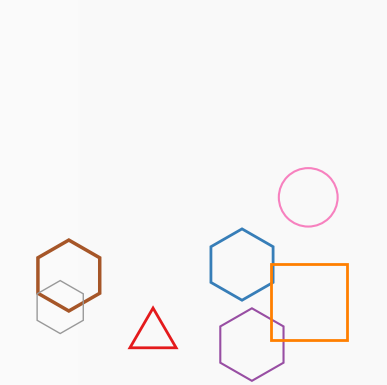[{"shape": "triangle", "thickness": 2, "radius": 0.34, "center": [0.395, 0.131]}, {"shape": "hexagon", "thickness": 2, "radius": 0.46, "center": [0.625, 0.313]}, {"shape": "hexagon", "thickness": 1.5, "radius": 0.47, "center": [0.65, 0.105]}, {"shape": "square", "thickness": 2, "radius": 0.49, "center": [0.798, 0.215]}, {"shape": "hexagon", "thickness": 2.5, "radius": 0.46, "center": [0.178, 0.284]}, {"shape": "circle", "thickness": 1.5, "radius": 0.38, "center": [0.795, 0.487]}, {"shape": "hexagon", "thickness": 1, "radius": 0.34, "center": [0.155, 0.202]}]